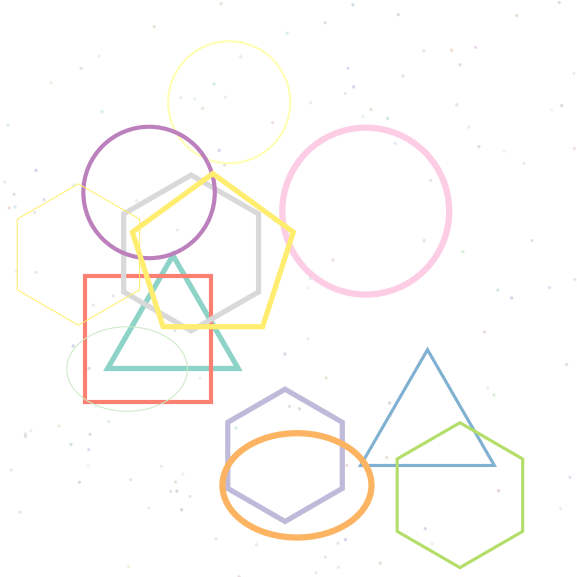[{"shape": "triangle", "thickness": 2.5, "radius": 0.65, "center": [0.299, 0.426]}, {"shape": "circle", "thickness": 1, "radius": 0.53, "center": [0.397, 0.822]}, {"shape": "hexagon", "thickness": 2.5, "radius": 0.57, "center": [0.494, 0.211]}, {"shape": "square", "thickness": 2, "radius": 0.55, "center": [0.256, 0.412]}, {"shape": "triangle", "thickness": 1.5, "radius": 0.67, "center": [0.74, 0.26]}, {"shape": "oval", "thickness": 3, "radius": 0.65, "center": [0.514, 0.159]}, {"shape": "hexagon", "thickness": 1.5, "radius": 0.63, "center": [0.796, 0.142]}, {"shape": "circle", "thickness": 3, "radius": 0.72, "center": [0.633, 0.634]}, {"shape": "hexagon", "thickness": 2.5, "radius": 0.67, "center": [0.331, 0.561]}, {"shape": "circle", "thickness": 2, "radius": 0.57, "center": [0.258, 0.666]}, {"shape": "oval", "thickness": 0.5, "radius": 0.52, "center": [0.22, 0.36]}, {"shape": "pentagon", "thickness": 2.5, "radius": 0.73, "center": [0.369, 0.552]}, {"shape": "hexagon", "thickness": 0.5, "radius": 0.61, "center": [0.136, 0.558]}]